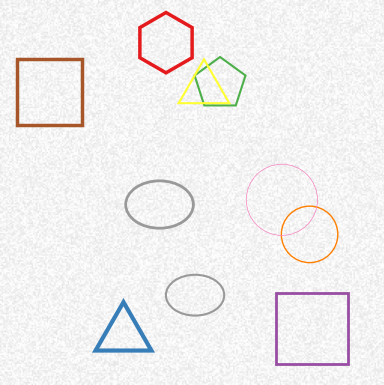[{"shape": "hexagon", "thickness": 2.5, "radius": 0.39, "center": [0.431, 0.889]}, {"shape": "triangle", "thickness": 3, "radius": 0.42, "center": [0.321, 0.131]}, {"shape": "pentagon", "thickness": 1.5, "radius": 0.35, "center": [0.572, 0.782]}, {"shape": "square", "thickness": 2, "radius": 0.46, "center": [0.811, 0.146]}, {"shape": "circle", "thickness": 1, "radius": 0.37, "center": [0.804, 0.391]}, {"shape": "triangle", "thickness": 1.5, "radius": 0.38, "center": [0.53, 0.77]}, {"shape": "square", "thickness": 2.5, "radius": 0.43, "center": [0.129, 0.761]}, {"shape": "circle", "thickness": 0.5, "radius": 0.46, "center": [0.732, 0.481]}, {"shape": "oval", "thickness": 1.5, "radius": 0.38, "center": [0.507, 0.233]}, {"shape": "oval", "thickness": 2, "radius": 0.44, "center": [0.414, 0.469]}]